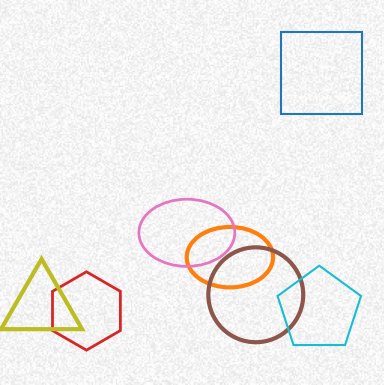[{"shape": "square", "thickness": 1.5, "radius": 0.53, "center": [0.835, 0.809]}, {"shape": "oval", "thickness": 3, "radius": 0.56, "center": [0.597, 0.332]}, {"shape": "hexagon", "thickness": 2, "radius": 0.51, "center": [0.225, 0.192]}, {"shape": "circle", "thickness": 3, "radius": 0.62, "center": [0.664, 0.234]}, {"shape": "oval", "thickness": 2, "radius": 0.62, "center": [0.485, 0.395]}, {"shape": "triangle", "thickness": 3, "radius": 0.61, "center": [0.108, 0.206]}, {"shape": "pentagon", "thickness": 1.5, "radius": 0.57, "center": [0.829, 0.196]}]